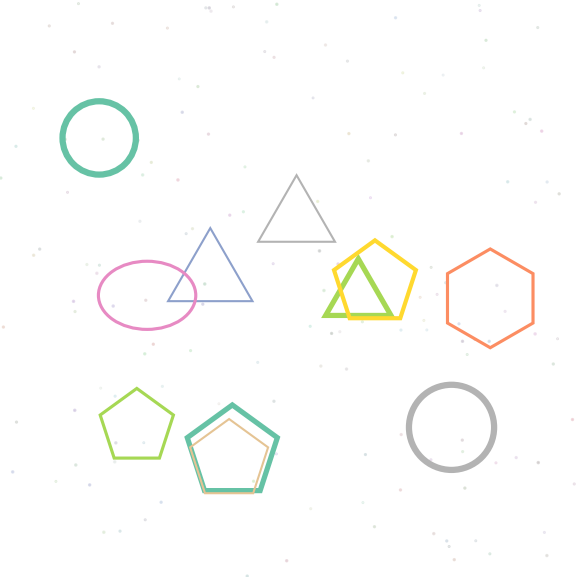[{"shape": "circle", "thickness": 3, "radius": 0.32, "center": [0.172, 0.76]}, {"shape": "pentagon", "thickness": 2.5, "radius": 0.41, "center": [0.402, 0.216]}, {"shape": "hexagon", "thickness": 1.5, "radius": 0.43, "center": [0.849, 0.483]}, {"shape": "triangle", "thickness": 1, "radius": 0.42, "center": [0.364, 0.52]}, {"shape": "oval", "thickness": 1.5, "radius": 0.42, "center": [0.255, 0.488]}, {"shape": "triangle", "thickness": 2.5, "radius": 0.33, "center": [0.62, 0.486]}, {"shape": "pentagon", "thickness": 1.5, "radius": 0.33, "center": [0.237, 0.26]}, {"shape": "pentagon", "thickness": 2, "radius": 0.37, "center": [0.649, 0.508]}, {"shape": "pentagon", "thickness": 1, "radius": 0.36, "center": [0.397, 0.203]}, {"shape": "triangle", "thickness": 1, "radius": 0.38, "center": [0.514, 0.619]}, {"shape": "circle", "thickness": 3, "radius": 0.37, "center": [0.782, 0.259]}]